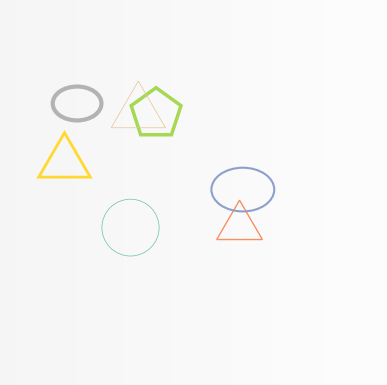[{"shape": "circle", "thickness": 0.5, "radius": 0.37, "center": [0.337, 0.409]}, {"shape": "triangle", "thickness": 1, "radius": 0.34, "center": [0.618, 0.412]}, {"shape": "oval", "thickness": 1.5, "radius": 0.41, "center": [0.627, 0.508]}, {"shape": "pentagon", "thickness": 2.5, "radius": 0.34, "center": [0.403, 0.705]}, {"shape": "triangle", "thickness": 2, "radius": 0.38, "center": [0.167, 0.578]}, {"shape": "triangle", "thickness": 0.5, "radius": 0.4, "center": [0.357, 0.709]}, {"shape": "oval", "thickness": 3, "radius": 0.31, "center": [0.199, 0.731]}]